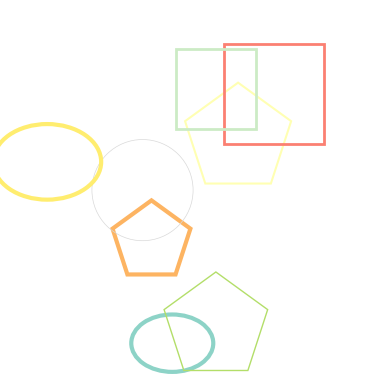[{"shape": "oval", "thickness": 3, "radius": 0.53, "center": [0.447, 0.109]}, {"shape": "pentagon", "thickness": 1.5, "radius": 0.72, "center": [0.618, 0.64]}, {"shape": "square", "thickness": 2, "radius": 0.65, "center": [0.711, 0.756]}, {"shape": "pentagon", "thickness": 3, "radius": 0.53, "center": [0.393, 0.373]}, {"shape": "pentagon", "thickness": 1, "radius": 0.71, "center": [0.561, 0.152]}, {"shape": "circle", "thickness": 0.5, "radius": 0.66, "center": [0.37, 0.506]}, {"shape": "square", "thickness": 2, "radius": 0.52, "center": [0.56, 0.769]}, {"shape": "oval", "thickness": 3, "radius": 0.7, "center": [0.123, 0.58]}]